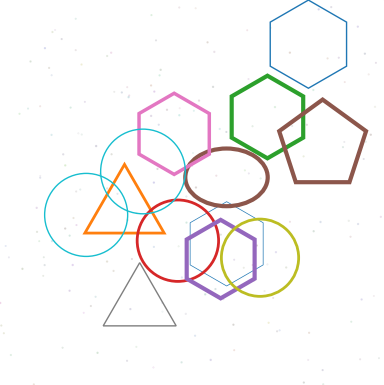[{"shape": "hexagon", "thickness": 0.5, "radius": 0.55, "center": [0.589, 0.367]}, {"shape": "hexagon", "thickness": 1, "radius": 0.57, "center": [0.801, 0.885]}, {"shape": "triangle", "thickness": 2, "radius": 0.59, "center": [0.323, 0.454]}, {"shape": "hexagon", "thickness": 3, "radius": 0.54, "center": [0.695, 0.696]}, {"shape": "circle", "thickness": 2, "radius": 0.53, "center": [0.462, 0.375]}, {"shape": "hexagon", "thickness": 3, "radius": 0.51, "center": [0.573, 0.327]}, {"shape": "oval", "thickness": 3, "radius": 0.54, "center": [0.588, 0.539]}, {"shape": "pentagon", "thickness": 3, "radius": 0.59, "center": [0.838, 0.623]}, {"shape": "hexagon", "thickness": 2.5, "radius": 0.53, "center": [0.452, 0.652]}, {"shape": "triangle", "thickness": 1, "radius": 0.55, "center": [0.363, 0.208]}, {"shape": "circle", "thickness": 2, "radius": 0.5, "center": [0.675, 0.331]}, {"shape": "circle", "thickness": 1, "radius": 0.55, "center": [0.371, 0.555]}, {"shape": "circle", "thickness": 1, "radius": 0.54, "center": [0.224, 0.442]}]